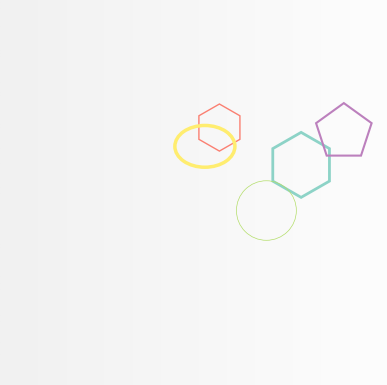[{"shape": "hexagon", "thickness": 2, "radius": 0.42, "center": [0.777, 0.572]}, {"shape": "hexagon", "thickness": 1, "radius": 0.31, "center": [0.566, 0.669]}, {"shape": "circle", "thickness": 0.5, "radius": 0.39, "center": [0.687, 0.453]}, {"shape": "pentagon", "thickness": 1.5, "radius": 0.38, "center": [0.887, 0.657]}, {"shape": "oval", "thickness": 2.5, "radius": 0.39, "center": [0.529, 0.62]}]